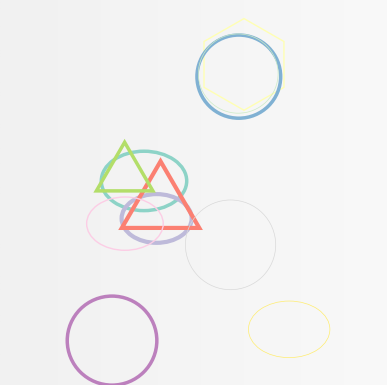[{"shape": "oval", "thickness": 2.5, "radius": 0.55, "center": [0.372, 0.53]}, {"shape": "hexagon", "thickness": 1, "radius": 0.6, "center": [0.63, 0.833]}, {"shape": "oval", "thickness": 3, "radius": 0.45, "center": [0.404, 0.433]}, {"shape": "triangle", "thickness": 3, "radius": 0.58, "center": [0.414, 0.466]}, {"shape": "circle", "thickness": 2.5, "radius": 0.54, "center": [0.616, 0.801]}, {"shape": "triangle", "thickness": 2.5, "radius": 0.42, "center": [0.322, 0.546]}, {"shape": "oval", "thickness": 1, "radius": 0.49, "center": [0.322, 0.419]}, {"shape": "circle", "thickness": 0.5, "radius": 0.58, "center": [0.595, 0.364]}, {"shape": "circle", "thickness": 2.5, "radius": 0.58, "center": [0.289, 0.115]}, {"shape": "circle", "thickness": 0.5, "radius": 0.51, "center": [0.615, 0.809]}, {"shape": "oval", "thickness": 0.5, "radius": 0.53, "center": [0.746, 0.145]}]